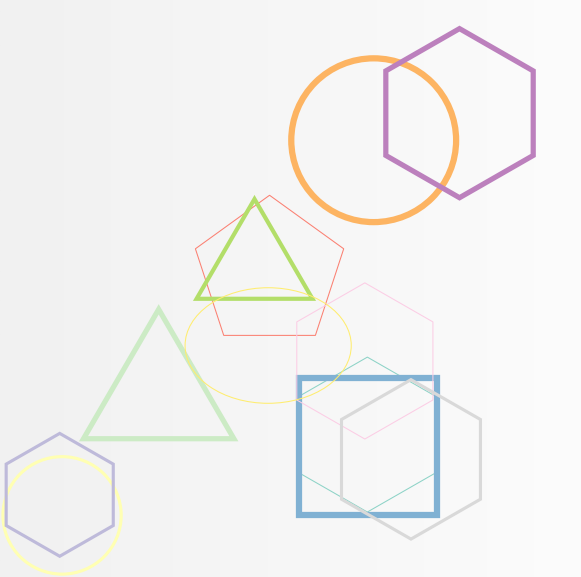[{"shape": "hexagon", "thickness": 0.5, "radius": 0.67, "center": [0.632, 0.247]}, {"shape": "circle", "thickness": 1.5, "radius": 0.51, "center": [0.107, 0.107]}, {"shape": "hexagon", "thickness": 1.5, "radius": 0.53, "center": [0.103, 0.142]}, {"shape": "pentagon", "thickness": 0.5, "radius": 0.67, "center": [0.464, 0.527]}, {"shape": "square", "thickness": 3, "radius": 0.59, "center": [0.633, 0.226]}, {"shape": "circle", "thickness": 3, "radius": 0.71, "center": [0.643, 0.756]}, {"shape": "triangle", "thickness": 2, "radius": 0.58, "center": [0.438, 0.539]}, {"shape": "hexagon", "thickness": 0.5, "radius": 0.68, "center": [0.628, 0.374]}, {"shape": "hexagon", "thickness": 1.5, "radius": 0.69, "center": [0.707, 0.204]}, {"shape": "hexagon", "thickness": 2.5, "radius": 0.73, "center": [0.791, 0.803]}, {"shape": "triangle", "thickness": 2.5, "radius": 0.75, "center": [0.273, 0.314]}, {"shape": "oval", "thickness": 0.5, "radius": 0.71, "center": [0.461, 0.401]}]